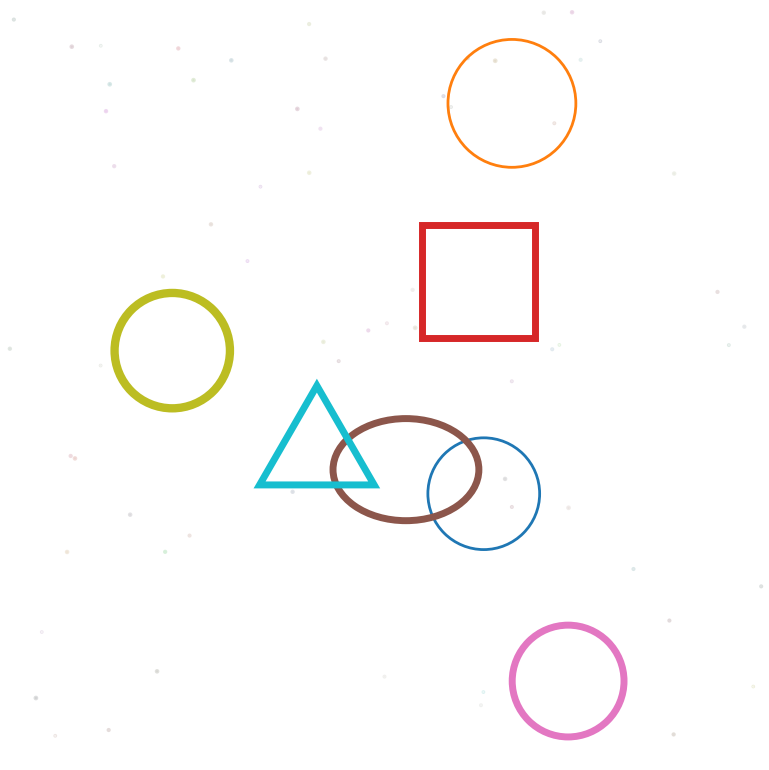[{"shape": "circle", "thickness": 1, "radius": 0.36, "center": [0.628, 0.359]}, {"shape": "circle", "thickness": 1, "radius": 0.42, "center": [0.665, 0.866]}, {"shape": "square", "thickness": 2.5, "radius": 0.37, "center": [0.621, 0.634]}, {"shape": "oval", "thickness": 2.5, "radius": 0.47, "center": [0.527, 0.39]}, {"shape": "circle", "thickness": 2.5, "radius": 0.36, "center": [0.738, 0.116]}, {"shape": "circle", "thickness": 3, "radius": 0.37, "center": [0.224, 0.545]}, {"shape": "triangle", "thickness": 2.5, "radius": 0.43, "center": [0.412, 0.413]}]